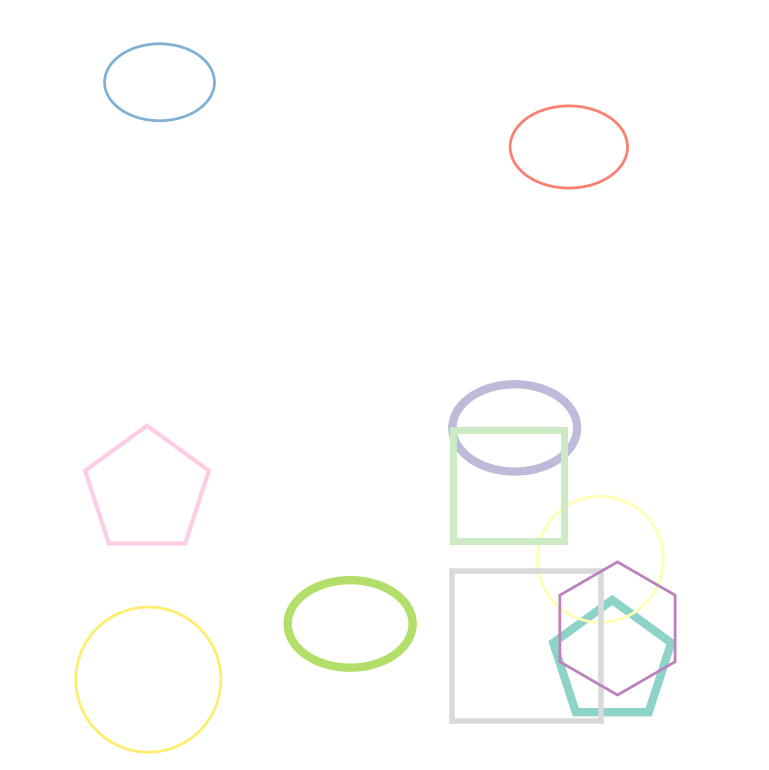[{"shape": "pentagon", "thickness": 3, "radius": 0.4, "center": [0.795, 0.14]}, {"shape": "circle", "thickness": 1, "radius": 0.41, "center": [0.78, 0.274]}, {"shape": "oval", "thickness": 3, "radius": 0.41, "center": [0.669, 0.444]}, {"shape": "oval", "thickness": 1, "radius": 0.38, "center": [0.739, 0.809]}, {"shape": "oval", "thickness": 1, "radius": 0.36, "center": [0.207, 0.893]}, {"shape": "oval", "thickness": 3, "radius": 0.41, "center": [0.455, 0.19]}, {"shape": "pentagon", "thickness": 1.5, "radius": 0.42, "center": [0.191, 0.363]}, {"shape": "square", "thickness": 2, "radius": 0.48, "center": [0.684, 0.161]}, {"shape": "hexagon", "thickness": 1, "radius": 0.43, "center": [0.802, 0.184]}, {"shape": "square", "thickness": 2.5, "radius": 0.36, "center": [0.66, 0.369]}, {"shape": "circle", "thickness": 1, "radius": 0.47, "center": [0.193, 0.117]}]